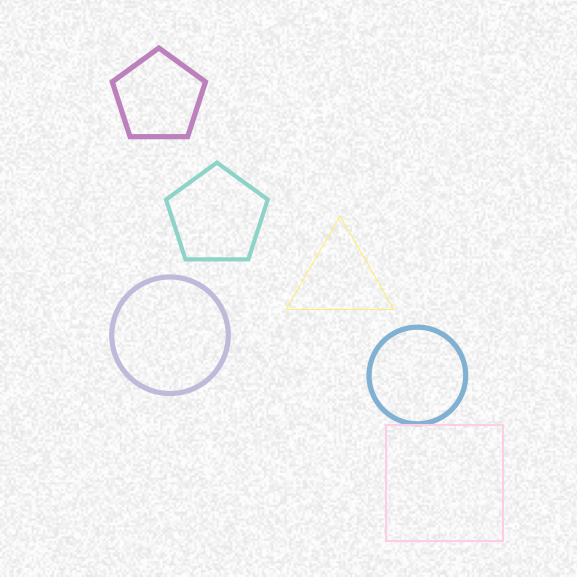[{"shape": "pentagon", "thickness": 2, "radius": 0.46, "center": [0.376, 0.625]}, {"shape": "circle", "thickness": 2.5, "radius": 0.5, "center": [0.294, 0.419]}, {"shape": "circle", "thickness": 2.5, "radius": 0.42, "center": [0.723, 0.349]}, {"shape": "square", "thickness": 1, "radius": 0.5, "center": [0.77, 0.163]}, {"shape": "pentagon", "thickness": 2.5, "radius": 0.42, "center": [0.275, 0.831]}, {"shape": "triangle", "thickness": 0.5, "radius": 0.54, "center": [0.589, 0.517]}]